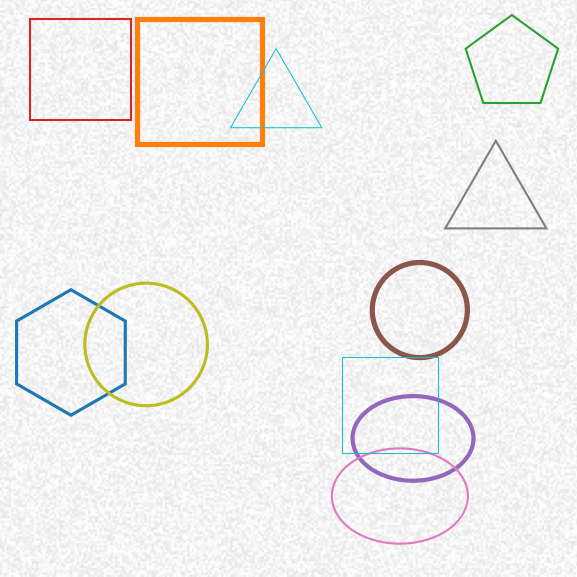[{"shape": "hexagon", "thickness": 1.5, "radius": 0.54, "center": [0.123, 0.389]}, {"shape": "square", "thickness": 2.5, "radius": 0.54, "center": [0.346, 0.858]}, {"shape": "pentagon", "thickness": 1, "radius": 0.42, "center": [0.886, 0.889]}, {"shape": "square", "thickness": 1, "radius": 0.44, "center": [0.14, 0.879]}, {"shape": "oval", "thickness": 2, "radius": 0.52, "center": [0.715, 0.24]}, {"shape": "circle", "thickness": 2.5, "radius": 0.41, "center": [0.727, 0.462]}, {"shape": "oval", "thickness": 1, "radius": 0.59, "center": [0.692, 0.14]}, {"shape": "triangle", "thickness": 1, "radius": 0.51, "center": [0.859, 0.654]}, {"shape": "circle", "thickness": 1.5, "radius": 0.53, "center": [0.253, 0.403]}, {"shape": "square", "thickness": 0.5, "radius": 0.42, "center": [0.676, 0.298]}, {"shape": "triangle", "thickness": 0.5, "radius": 0.46, "center": [0.478, 0.824]}]